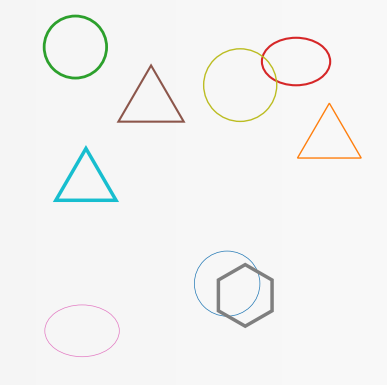[{"shape": "circle", "thickness": 0.5, "radius": 0.42, "center": [0.586, 0.263]}, {"shape": "triangle", "thickness": 1, "radius": 0.47, "center": [0.85, 0.637]}, {"shape": "circle", "thickness": 2, "radius": 0.4, "center": [0.195, 0.878]}, {"shape": "oval", "thickness": 1.5, "radius": 0.44, "center": [0.764, 0.84]}, {"shape": "triangle", "thickness": 1.5, "radius": 0.49, "center": [0.39, 0.733]}, {"shape": "oval", "thickness": 0.5, "radius": 0.48, "center": [0.212, 0.141]}, {"shape": "hexagon", "thickness": 2.5, "radius": 0.4, "center": [0.633, 0.233]}, {"shape": "circle", "thickness": 1, "radius": 0.47, "center": [0.62, 0.779]}, {"shape": "triangle", "thickness": 2.5, "radius": 0.45, "center": [0.222, 0.525]}]